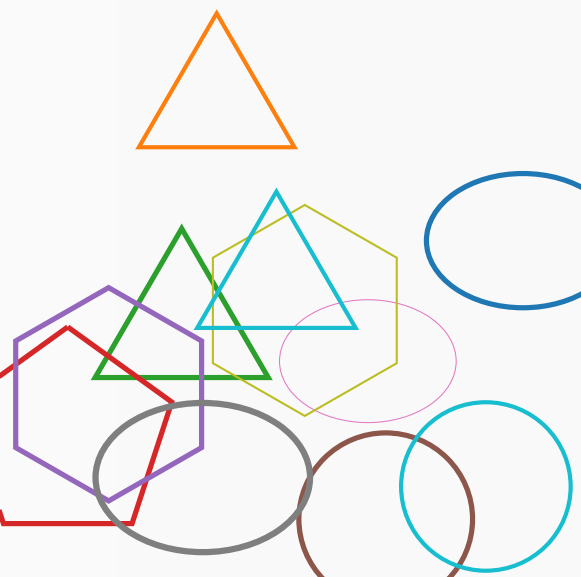[{"shape": "oval", "thickness": 2.5, "radius": 0.83, "center": [0.9, 0.582]}, {"shape": "triangle", "thickness": 2, "radius": 0.77, "center": [0.373, 0.821]}, {"shape": "triangle", "thickness": 2.5, "radius": 0.86, "center": [0.313, 0.431]}, {"shape": "pentagon", "thickness": 2.5, "radius": 0.94, "center": [0.117, 0.245]}, {"shape": "hexagon", "thickness": 2.5, "radius": 0.92, "center": [0.187, 0.316]}, {"shape": "circle", "thickness": 2.5, "radius": 0.75, "center": [0.664, 0.1]}, {"shape": "oval", "thickness": 0.5, "radius": 0.76, "center": [0.633, 0.374]}, {"shape": "oval", "thickness": 3, "radius": 0.92, "center": [0.349, 0.172]}, {"shape": "hexagon", "thickness": 1, "radius": 0.91, "center": [0.524, 0.462]}, {"shape": "circle", "thickness": 2, "radius": 0.73, "center": [0.836, 0.157]}, {"shape": "triangle", "thickness": 2, "radius": 0.79, "center": [0.476, 0.51]}]